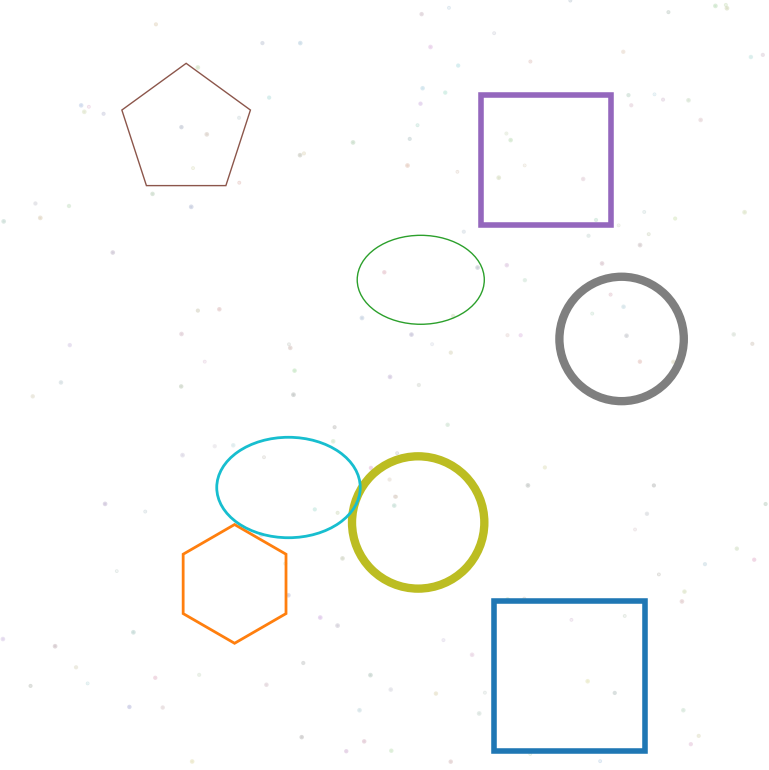[{"shape": "square", "thickness": 2, "radius": 0.49, "center": [0.739, 0.122]}, {"shape": "hexagon", "thickness": 1, "radius": 0.39, "center": [0.305, 0.242]}, {"shape": "oval", "thickness": 0.5, "radius": 0.41, "center": [0.546, 0.637]}, {"shape": "square", "thickness": 2, "radius": 0.42, "center": [0.709, 0.792]}, {"shape": "pentagon", "thickness": 0.5, "radius": 0.44, "center": [0.242, 0.83]}, {"shape": "circle", "thickness": 3, "radius": 0.4, "center": [0.807, 0.56]}, {"shape": "circle", "thickness": 3, "radius": 0.43, "center": [0.543, 0.321]}, {"shape": "oval", "thickness": 1, "radius": 0.47, "center": [0.375, 0.367]}]